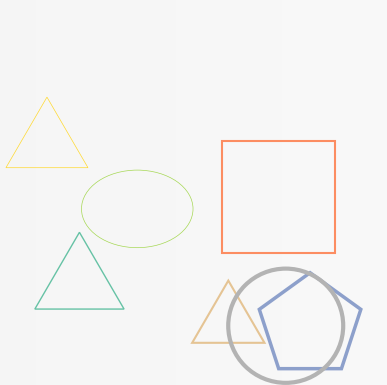[{"shape": "triangle", "thickness": 1, "radius": 0.66, "center": [0.205, 0.264]}, {"shape": "square", "thickness": 1.5, "radius": 0.73, "center": [0.718, 0.487]}, {"shape": "pentagon", "thickness": 2.5, "radius": 0.69, "center": [0.8, 0.154]}, {"shape": "oval", "thickness": 0.5, "radius": 0.72, "center": [0.354, 0.457]}, {"shape": "triangle", "thickness": 0.5, "radius": 0.61, "center": [0.121, 0.626]}, {"shape": "triangle", "thickness": 1.5, "radius": 0.54, "center": [0.589, 0.163]}, {"shape": "circle", "thickness": 3, "radius": 0.74, "center": [0.737, 0.154]}]